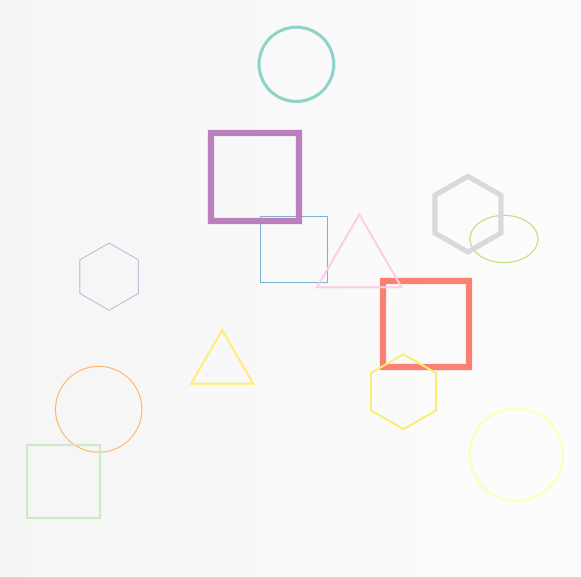[{"shape": "circle", "thickness": 1.5, "radius": 0.32, "center": [0.51, 0.888]}, {"shape": "circle", "thickness": 1, "radius": 0.4, "center": [0.888, 0.212]}, {"shape": "hexagon", "thickness": 0.5, "radius": 0.29, "center": [0.188, 0.52]}, {"shape": "square", "thickness": 3, "radius": 0.37, "center": [0.732, 0.439]}, {"shape": "square", "thickness": 0.5, "radius": 0.29, "center": [0.504, 0.568]}, {"shape": "circle", "thickness": 0.5, "radius": 0.37, "center": [0.17, 0.29]}, {"shape": "oval", "thickness": 0.5, "radius": 0.29, "center": [0.867, 0.585]}, {"shape": "triangle", "thickness": 1, "radius": 0.42, "center": [0.618, 0.544]}, {"shape": "hexagon", "thickness": 2.5, "radius": 0.33, "center": [0.805, 0.628]}, {"shape": "square", "thickness": 3, "radius": 0.38, "center": [0.438, 0.693]}, {"shape": "square", "thickness": 1, "radius": 0.32, "center": [0.109, 0.165]}, {"shape": "triangle", "thickness": 1, "radius": 0.31, "center": [0.382, 0.366]}, {"shape": "hexagon", "thickness": 1, "radius": 0.32, "center": [0.694, 0.321]}]